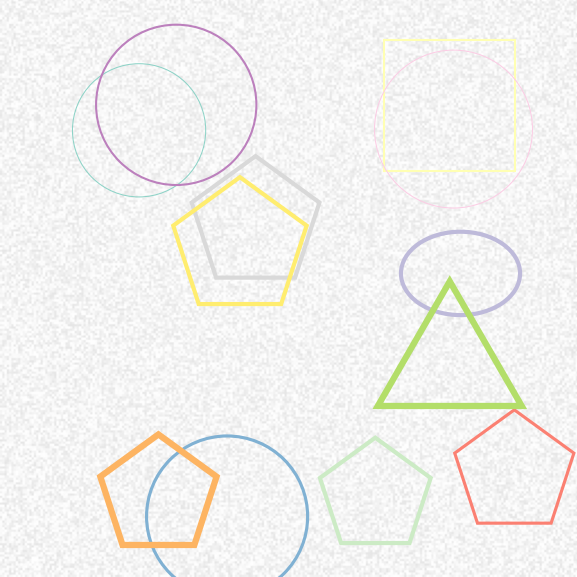[{"shape": "circle", "thickness": 0.5, "radius": 0.58, "center": [0.241, 0.773]}, {"shape": "square", "thickness": 1, "radius": 0.57, "center": [0.778, 0.816]}, {"shape": "oval", "thickness": 2, "radius": 0.52, "center": [0.797, 0.526]}, {"shape": "pentagon", "thickness": 1.5, "radius": 0.54, "center": [0.891, 0.181]}, {"shape": "circle", "thickness": 1.5, "radius": 0.7, "center": [0.393, 0.105]}, {"shape": "pentagon", "thickness": 3, "radius": 0.53, "center": [0.274, 0.141]}, {"shape": "triangle", "thickness": 3, "radius": 0.72, "center": [0.779, 0.368]}, {"shape": "circle", "thickness": 0.5, "radius": 0.68, "center": [0.785, 0.776]}, {"shape": "pentagon", "thickness": 2, "radius": 0.58, "center": [0.443, 0.612]}, {"shape": "circle", "thickness": 1, "radius": 0.69, "center": [0.305, 0.818]}, {"shape": "pentagon", "thickness": 2, "radius": 0.5, "center": [0.65, 0.14]}, {"shape": "pentagon", "thickness": 2, "radius": 0.61, "center": [0.415, 0.571]}]